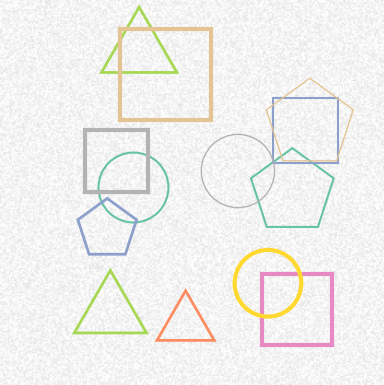[{"shape": "pentagon", "thickness": 1.5, "radius": 0.57, "center": [0.759, 0.502]}, {"shape": "circle", "thickness": 1.5, "radius": 0.45, "center": [0.347, 0.513]}, {"shape": "triangle", "thickness": 2, "radius": 0.43, "center": [0.482, 0.159]}, {"shape": "pentagon", "thickness": 2, "radius": 0.4, "center": [0.279, 0.404]}, {"shape": "square", "thickness": 1.5, "radius": 0.43, "center": [0.793, 0.661]}, {"shape": "square", "thickness": 3, "radius": 0.46, "center": [0.772, 0.196]}, {"shape": "triangle", "thickness": 2, "radius": 0.57, "center": [0.361, 0.868]}, {"shape": "triangle", "thickness": 2, "radius": 0.54, "center": [0.287, 0.189]}, {"shape": "circle", "thickness": 3, "radius": 0.43, "center": [0.696, 0.264]}, {"shape": "pentagon", "thickness": 1, "radius": 0.59, "center": [0.805, 0.678]}, {"shape": "square", "thickness": 3, "radius": 0.59, "center": [0.43, 0.806]}, {"shape": "circle", "thickness": 1, "radius": 0.48, "center": [0.618, 0.556]}, {"shape": "square", "thickness": 3, "radius": 0.41, "center": [0.303, 0.582]}]